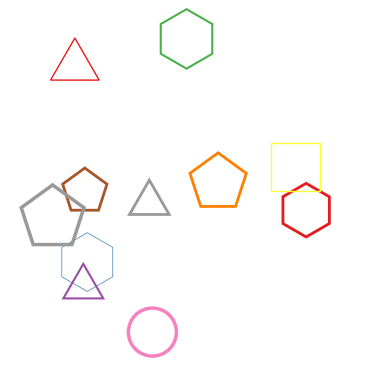[{"shape": "hexagon", "thickness": 2, "radius": 0.35, "center": [0.795, 0.454]}, {"shape": "triangle", "thickness": 1, "radius": 0.36, "center": [0.194, 0.828]}, {"shape": "hexagon", "thickness": 0.5, "radius": 0.38, "center": [0.227, 0.319]}, {"shape": "hexagon", "thickness": 1.5, "radius": 0.39, "center": [0.484, 0.899]}, {"shape": "triangle", "thickness": 1.5, "radius": 0.3, "center": [0.216, 0.255]}, {"shape": "pentagon", "thickness": 2, "radius": 0.38, "center": [0.567, 0.526]}, {"shape": "square", "thickness": 1, "radius": 0.31, "center": [0.768, 0.566]}, {"shape": "pentagon", "thickness": 2, "radius": 0.3, "center": [0.22, 0.503]}, {"shape": "circle", "thickness": 2.5, "radius": 0.31, "center": [0.396, 0.137]}, {"shape": "pentagon", "thickness": 2.5, "radius": 0.43, "center": [0.137, 0.434]}, {"shape": "triangle", "thickness": 2, "radius": 0.3, "center": [0.388, 0.473]}]